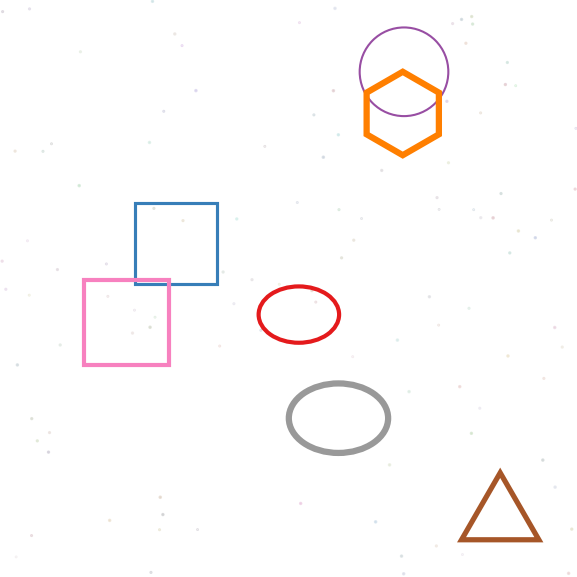[{"shape": "oval", "thickness": 2, "radius": 0.35, "center": [0.518, 0.454]}, {"shape": "square", "thickness": 1.5, "radius": 0.35, "center": [0.305, 0.577]}, {"shape": "circle", "thickness": 1, "radius": 0.38, "center": [0.7, 0.875]}, {"shape": "hexagon", "thickness": 3, "radius": 0.36, "center": [0.697, 0.803]}, {"shape": "triangle", "thickness": 2.5, "radius": 0.39, "center": [0.866, 0.103]}, {"shape": "square", "thickness": 2, "radius": 0.37, "center": [0.219, 0.441]}, {"shape": "oval", "thickness": 3, "radius": 0.43, "center": [0.586, 0.275]}]